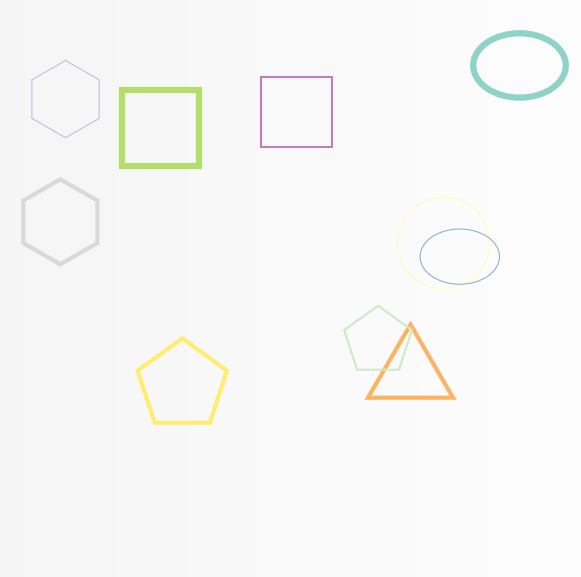[{"shape": "oval", "thickness": 3, "radius": 0.4, "center": [0.894, 0.886]}, {"shape": "circle", "thickness": 0.5, "radius": 0.4, "center": [0.763, 0.578]}, {"shape": "hexagon", "thickness": 0.5, "radius": 0.33, "center": [0.113, 0.828]}, {"shape": "oval", "thickness": 0.5, "radius": 0.34, "center": [0.791, 0.555]}, {"shape": "triangle", "thickness": 2, "radius": 0.42, "center": [0.706, 0.353]}, {"shape": "square", "thickness": 3, "radius": 0.33, "center": [0.275, 0.778]}, {"shape": "hexagon", "thickness": 2, "radius": 0.37, "center": [0.104, 0.615]}, {"shape": "square", "thickness": 1, "radius": 0.31, "center": [0.51, 0.805]}, {"shape": "pentagon", "thickness": 1, "radius": 0.31, "center": [0.65, 0.408]}, {"shape": "pentagon", "thickness": 2, "radius": 0.4, "center": [0.314, 0.332]}]